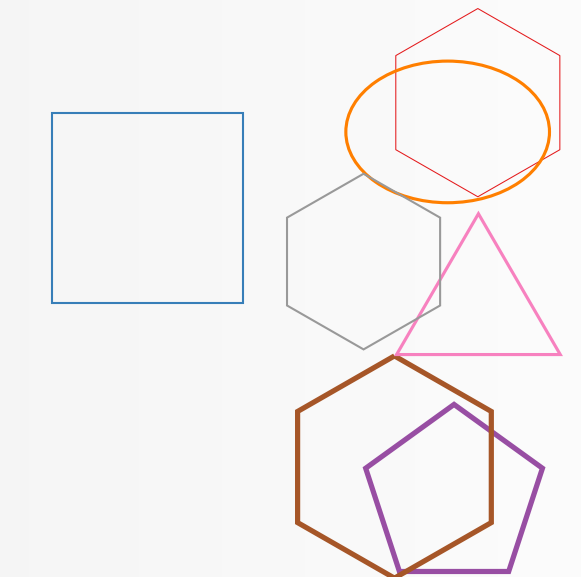[{"shape": "hexagon", "thickness": 0.5, "radius": 0.81, "center": [0.822, 0.821]}, {"shape": "square", "thickness": 1, "radius": 0.82, "center": [0.254, 0.638]}, {"shape": "pentagon", "thickness": 2.5, "radius": 0.8, "center": [0.781, 0.139]}, {"shape": "oval", "thickness": 1.5, "radius": 0.88, "center": [0.77, 0.771]}, {"shape": "hexagon", "thickness": 2.5, "radius": 0.96, "center": [0.679, 0.19]}, {"shape": "triangle", "thickness": 1.5, "radius": 0.81, "center": [0.823, 0.466]}, {"shape": "hexagon", "thickness": 1, "radius": 0.76, "center": [0.625, 0.546]}]